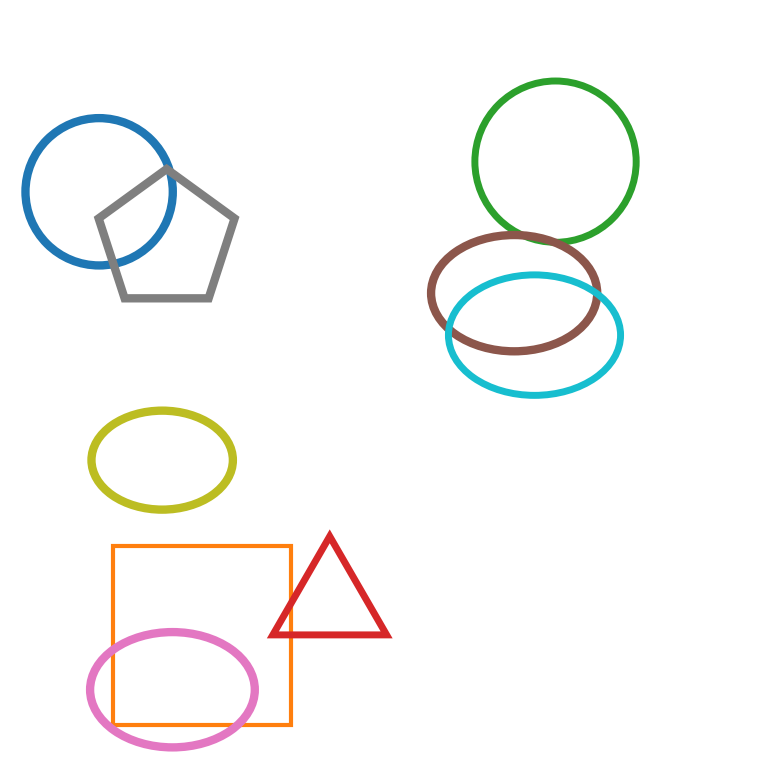[{"shape": "circle", "thickness": 3, "radius": 0.48, "center": [0.129, 0.751]}, {"shape": "square", "thickness": 1.5, "radius": 0.58, "center": [0.262, 0.174]}, {"shape": "circle", "thickness": 2.5, "radius": 0.52, "center": [0.721, 0.79]}, {"shape": "triangle", "thickness": 2.5, "radius": 0.43, "center": [0.428, 0.218]}, {"shape": "oval", "thickness": 3, "radius": 0.54, "center": [0.668, 0.619]}, {"shape": "oval", "thickness": 3, "radius": 0.53, "center": [0.224, 0.104]}, {"shape": "pentagon", "thickness": 3, "radius": 0.46, "center": [0.216, 0.688]}, {"shape": "oval", "thickness": 3, "radius": 0.46, "center": [0.211, 0.402]}, {"shape": "oval", "thickness": 2.5, "radius": 0.56, "center": [0.694, 0.565]}]